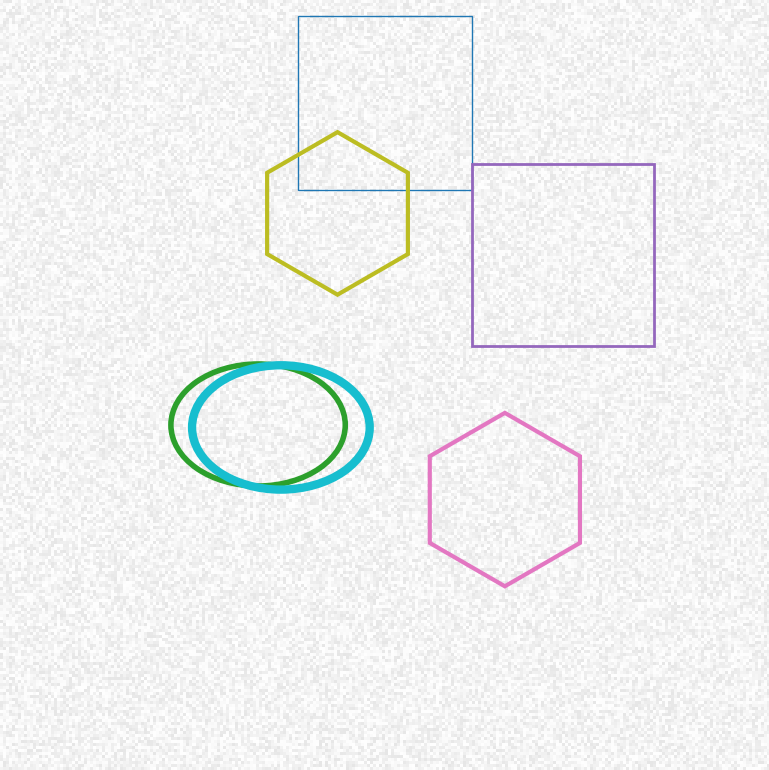[{"shape": "square", "thickness": 0.5, "radius": 0.56, "center": [0.5, 0.866]}, {"shape": "oval", "thickness": 2, "radius": 0.57, "center": [0.335, 0.448]}, {"shape": "square", "thickness": 1, "radius": 0.59, "center": [0.731, 0.669]}, {"shape": "hexagon", "thickness": 1.5, "radius": 0.56, "center": [0.656, 0.351]}, {"shape": "hexagon", "thickness": 1.5, "radius": 0.53, "center": [0.438, 0.723]}, {"shape": "oval", "thickness": 3, "radius": 0.58, "center": [0.365, 0.445]}]